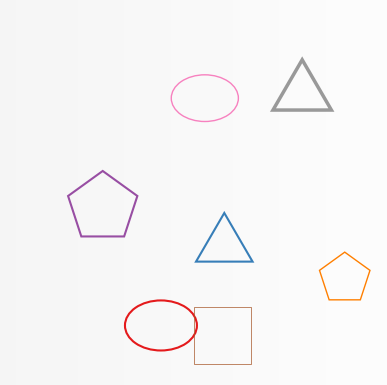[{"shape": "oval", "thickness": 1.5, "radius": 0.46, "center": [0.415, 0.155]}, {"shape": "triangle", "thickness": 1.5, "radius": 0.42, "center": [0.579, 0.363]}, {"shape": "pentagon", "thickness": 1.5, "radius": 0.47, "center": [0.265, 0.462]}, {"shape": "pentagon", "thickness": 1, "radius": 0.34, "center": [0.89, 0.277]}, {"shape": "square", "thickness": 0.5, "radius": 0.37, "center": [0.573, 0.129]}, {"shape": "oval", "thickness": 1, "radius": 0.43, "center": [0.529, 0.745]}, {"shape": "triangle", "thickness": 2.5, "radius": 0.44, "center": [0.78, 0.758]}]